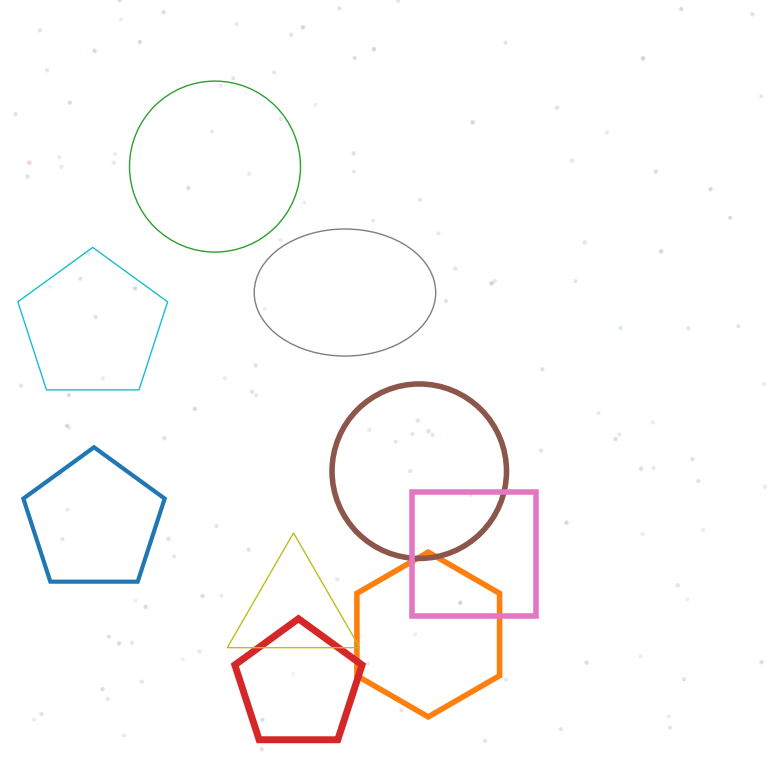[{"shape": "pentagon", "thickness": 1.5, "radius": 0.48, "center": [0.122, 0.323]}, {"shape": "hexagon", "thickness": 2, "radius": 0.53, "center": [0.556, 0.176]}, {"shape": "circle", "thickness": 0.5, "radius": 0.56, "center": [0.279, 0.784]}, {"shape": "pentagon", "thickness": 2.5, "radius": 0.43, "center": [0.388, 0.11]}, {"shape": "circle", "thickness": 2, "radius": 0.57, "center": [0.545, 0.388]}, {"shape": "square", "thickness": 2, "radius": 0.4, "center": [0.616, 0.281]}, {"shape": "oval", "thickness": 0.5, "radius": 0.59, "center": [0.448, 0.62]}, {"shape": "triangle", "thickness": 0.5, "radius": 0.5, "center": [0.381, 0.209]}, {"shape": "pentagon", "thickness": 0.5, "radius": 0.51, "center": [0.12, 0.576]}]